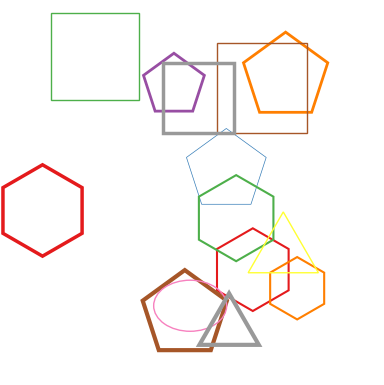[{"shape": "hexagon", "thickness": 1.5, "radius": 0.54, "center": [0.657, 0.3]}, {"shape": "hexagon", "thickness": 2.5, "radius": 0.59, "center": [0.11, 0.453]}, {"shape": "pentagon", "thickness": 0.5, "radius": 0.54, "center": [0.588, 0.557]}, {"shape": "square", "thickness": 1, "radius": 0.57, "center": [0.247, 0.853]}, {"shape": "hexagon", "thickness": 1.5, "radius": 0.56, "center": [0.613, 0.433]}, {"shape": "pentagon", "thickness": 2, "radius": 0.42, "center": [0.452, 0.779]}, {"shape": "hexagon", "thickness": 1.5, "radius": 0.41, "center": [0.772, 0.251]}, {"shape": "pentagon", "thickness": 2, "radius": 0.58, "center": [0.742, 0.801]}, {"shape": "triangle", "thickness": 1, "radius": 0.53, "center": [0.736, 0.344]}, {"shape": "square", "thickness": 1, "radius": 0.58, "center": [0.681, 0.772]}, {"shape": "pentagon", "thickness": 3, "radius": 0.57, "center": [0.48, 0.183]}, {"shape": "oval", "thickness": 1, "radius": 0.47, "center": [0.494, 0.206]}, {"shape": "triangle", "thickness": 3, "radius": 0.45, "center": [0.595, 0.149]}, {"shape": "square", "thickness": 2.5, "radius": 0.46, "center": [0.515, 0.746]}]